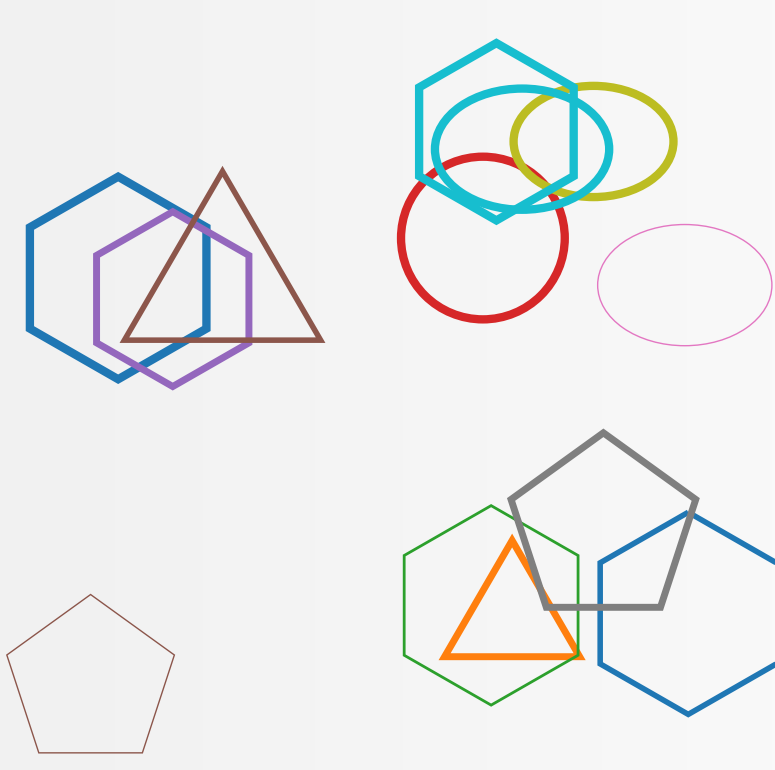[{"shape": "hexagon", "thickness": 3, "radius": 0.66, "center": [0.152, 0.639]}, {"shape": "hexagon", "thickness": 2, "radius": 0.66, "center": [0.888, 0.203]}, {"shape": "triangle", "thickness": 2.5, "radius": 0.5, "center": [0.661, 0.197]}, {"shape": "hexagon", "thickness": 1, "radius": 0.65, "center": [0.634, 0.214]}, {"shape": "circle", "thickness": 3, "radius": 0.53, "center": [0.623, 0.691]}, {"shape": "hexagon", "thickness": 2.5, "radius": 0.57, "center": [0.223, 0.612]}, {"shape": "pentagon", "thickness": 0.5, "radius": 0.57, "center": [0.117, 0.114]}, {"shape": "triangle", "thickness": 2, "radius": 0.73, "center": [0.287, 0.631]}, {"shape": "oval", "thickness": 0.5, "radius": 0.56, "center": [0.884, 0.63]}, {"shape": "pentagon", "thickness": 2.5, "radius": 0.63, "center": [0.779, 0.313]}, {"shape": "oval", "thickness": 3, "radius": 0.52, "center": [0.766, 0.816]}, {"shape": "hexagon", "thickness": 3, "radius": 0.58, "center": [0.641, 0.829]}, {"shape": "oval", "thickness": 3, "radius": 0.56, "center": [0.674, 0.806]}]